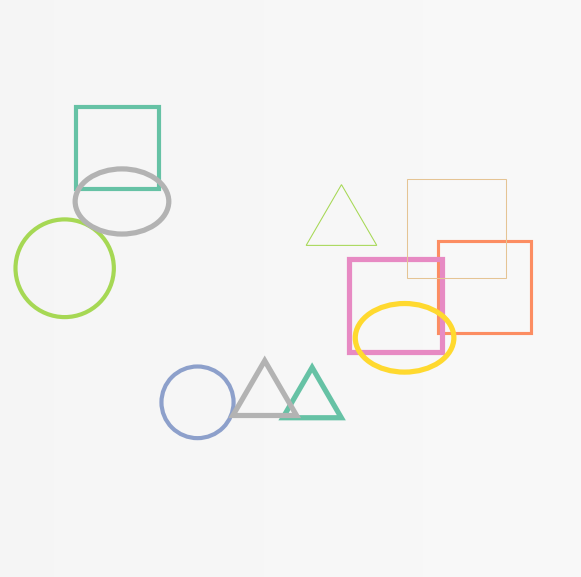[{"shape": "square", "thickness": 2, "radius": 0.35, "center": [0.202, 0.742]}, {"shape": "triangle", "thickness": 2.5, "radius": 0.29, "center": [0.537, 0.305]}, {"shape": "square", "thickness": 1.5, "radius": 0.4, "center": [0.833, 0.502]}, {"shape": "circle", "thickness": 2, "radius": 0.31, "center": [0.34, 0.302]}, {"shape": "square", "thickness": 2.5, "radius": 0.4, "center": [0.68, 0.47]}, {"shape": "circle", "thickness": 2, "radius": 0.42, "center": [0.111, 0.535]}, {"shape": "triangle", "thickness": 0.5, "radius": 0.35, "center": [0.587, 0.609]}, {"shape": "oval", "thickness": 2.5, "radius": 0.42, "center": [0.696, 0.414]}, {"shape": "square", "thickness": 0.5, "radius": 0.43, "center": [0.786, 0.604]}, {"shape": "oval", "thickness": 2.5, "radius": 0.4, "center": [0.21, 0.65]}, {"shape": "triangle", "thickness": 2.5, "radius": 0.32, "center": [0.455, 0.311]}]